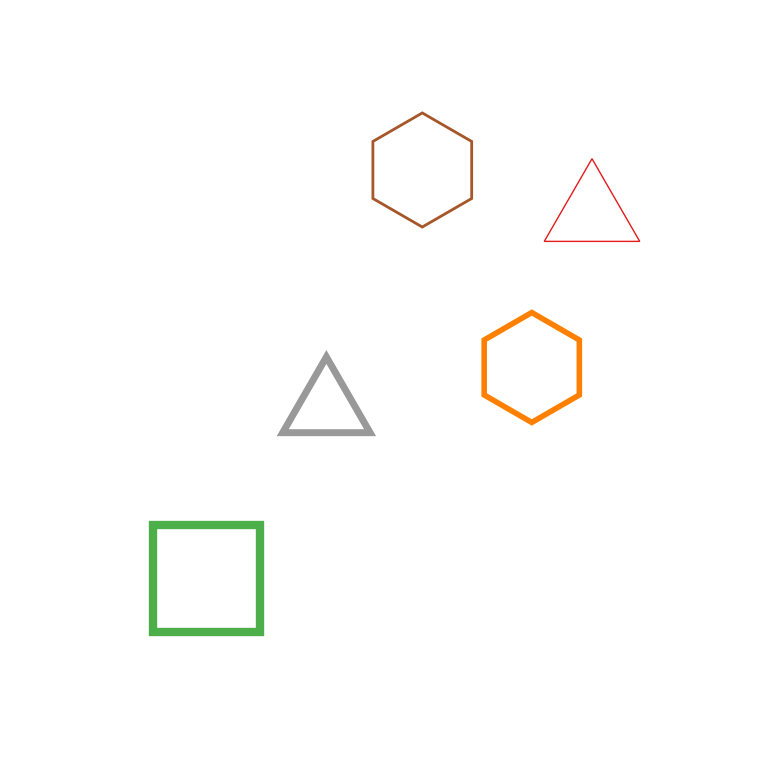[{"shape": "triangle", "thickness": 0.5, "radius": 0.36, "center": [0.769, 0.722]}, {"shape": "square", "thickness": 3, "radius": 0.35, "center": [0.268, 0.249]}, {"shape": "hexagon", "thickness": 2, "radius": 0.36, "center": [0.691, 0.523]}, {"shape": "hexagon", "thickness": 1, "radius": 0.37, "center": [0.548, 0.779]}, {"shape": "triangle", "thickness": 2.5, "radius": 0.33, "center": [0.424, 0.471]}]